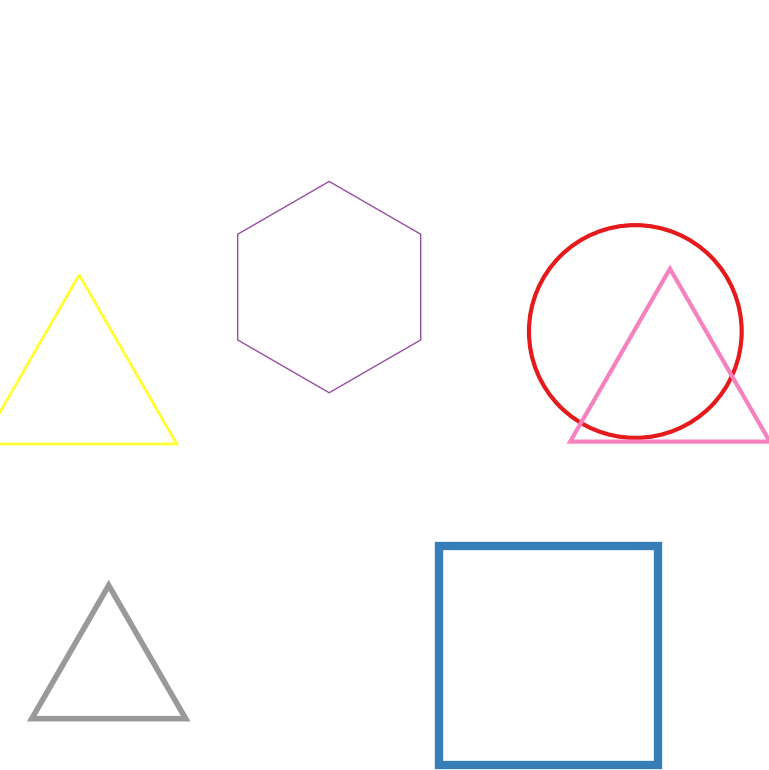[{"shape": "circle", "thickness": 1.5, "radius": 0.69, "center": [0.825, 0.569]}, {"shape": "square", "thickness": 3, "radius": 0.71, "center": [0.713, 0.149]}, {"shape": "hexagon", "thickness": 0.5, "radius": 0.69, "center": [0.428, 0.627]}, {"shape": "triangle", "thickness": 1, "radius": 0.73, "center": [0.103, 0.497]}, {"shape": "triangle", "thickness": 1.5, "radius": 0.75, "center": [0.87, 0.501]}, {"shape": "triangle", "thickness": 2, "radius": 0.58, "center": [0.141, 0.124]}]